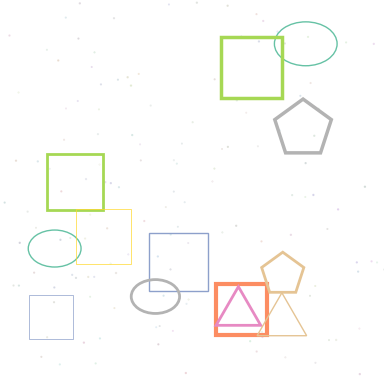[{"shape": "oval", "thickness": 1, "radius": 0.34, "center": [0.142, 0.354]}, {"shape": "oval", "thickness": 1, "radius": 0.41, "center": [0.794, 0.886]}, {"shape": "square", "thickness": 3, "radius": 0.33, "center": [0.628, 0.196]}, {"shape": "square", "thickness": 0.5, "radius": 0.29, "center": [0.132, 0.177]}, {"shape": "square", "thickness": 1, "radius": 0.38, "center": [0.464, 0.32]}, {"shape": "triangle", "thickness": 2, "radius": 0.33, "center": [0.619, 0.188]}, {"shape": "square", "thickness": 2, "radius": 0.36, "center": [0.195, 0.528]}, {"shape": "square", "thickness": 2.5, "radius": 0.4, "center": [0.654, 0.825]}, {"shape": "square", "thickness": 0.5, "radius": 0.36, "center": [0.27, 0.385]}, {"shape": "triangle", "thickness": 1, "radius": 0.37, "center": [0.732, 0.165]}, {"shape": "pentagon", "thickness": 2, "radius": 0.29, "center": [0.734, 0.287]}, {"shape": "pentagon", "thickness": 2.5, "radius": 0.39, "center": [0.787, 0.665]}, {"shape": "oval", "thickness": 2, "radius": 0.31, "center": [0.404, 0.23]}]